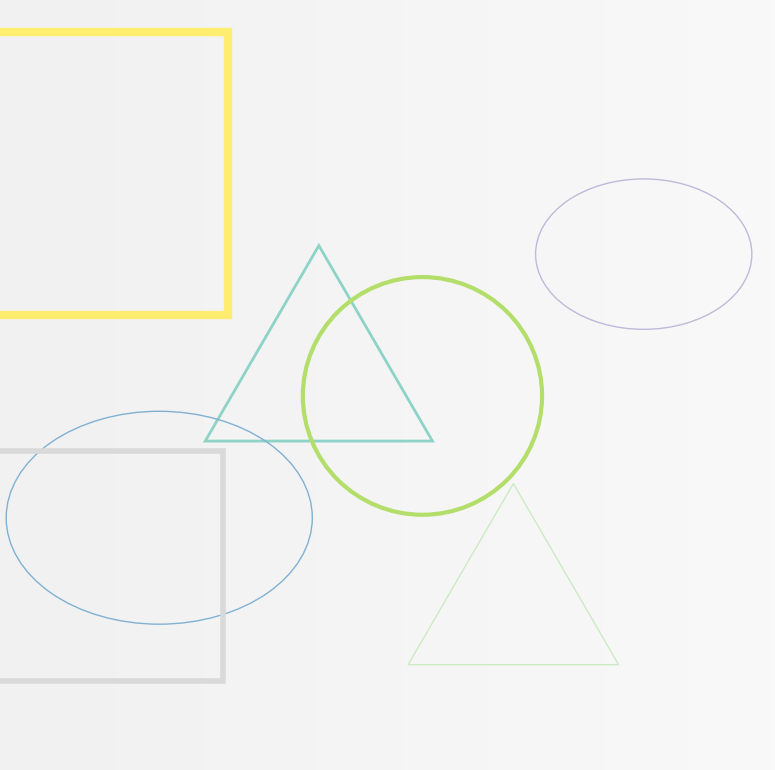[{"shape": "triangle", "thickness": 1, "radius": 0.85, "center": [0.411, 0.512]}, {"shape": "oval", "thickness": 0.5, "radius": 0.7, "center": [0.831, 0.67]}, {"shape": "oval", "thickness": 0.5, "radius": 0.99, "center": [0.205, 0.328]}, {"shape": "circle", "thickness": 1.5, "radius": 0.77, "center": [0.545, 0.486]}, {"shape": "square", "thickness": 2, "radius": 0.74, "center": [0.138, 0.265]}, {"shape": "triangle", "thickness": 0.5, "radius": 0.78, "center": [0.662, 0.215]}, {"shape": "square", "thickness": 3, "radius": 0.92, "center": [0.11, 0.775]}]